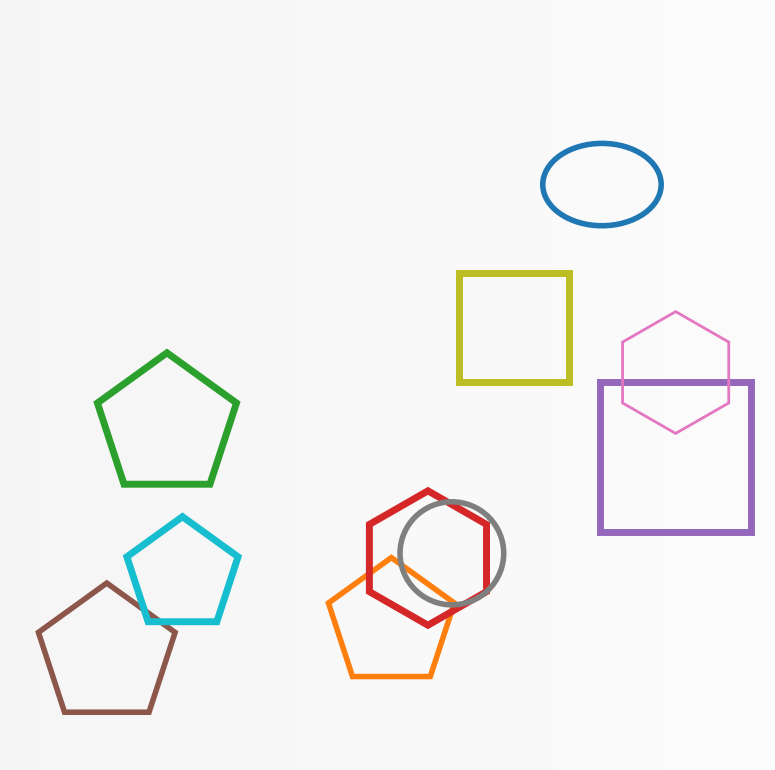[{"shape": "oval", "thickness": 2, "radius": 0.38, "center": [0.777, 0.76]}, {"shape": "pentagon", "thickness": 2, "radius": 0.43, "center": [0.505, 0.19]}, {"shape": "pentagon", "thickness": 2.5, "radius": 0.47, "center": [0.215, 0.447]}, {"shape": "hexagon", "thickness": 2.5, "radius": 0.44, "center": [0.552, 0.275]}, {"shape": "square", "thickness": 2.5, "radius": 0.49, "center": [0.872, 0.407]}, {"shape": "pentagon", "thickness": 2, "radius": 0.46, "center": [0.138, 0.15]}, {"shape": "hexagon", "thickness": 1, "radius": 0.4, "center": [0.872, 0.516]}, {"shape": "circle", "thickness": 2, "radius": 0.33, "center": [0.583, 0.281]}, {"shape": "square", "thickness": 2.5, "radius": 0.35, "center": [0.663, 0.575]}, {"shape": "pentagon", "thickness": 2.5, "radius": 0.38, "center": [0.235, 0.254]}]